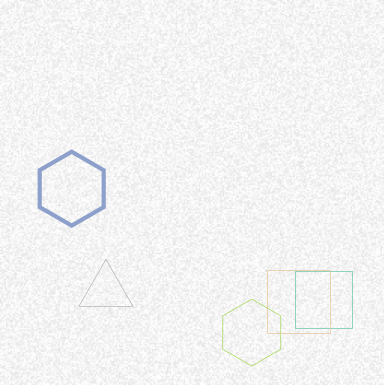[{"shape": "square", "thickness": 0.5, "radius": 0.37, "center": [0.841, 0.222]}, {"shape": "hexagon", "thickness": 3, "radius": 0.48, "center": [0.186, 0.51]}, {"shape": "hexagon", "thickness": 0.5, "radius": 0.43, "center": [0.654, 0.136]}, {"shape": "square", "thickness": 0.5, "radius": 0.41, "center": [0.776, 0.217]}, {"shape": "triangle", "thickness": 0.5, "radius": 0.41, "center": [0.275, 0.245]}]